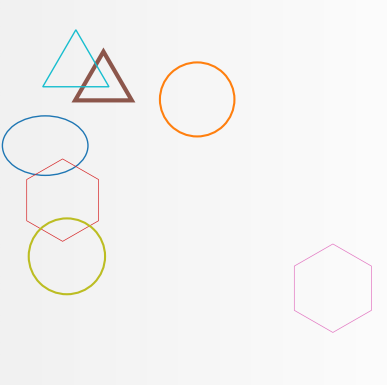[{"shape": "oval", "thickness": 1, "radius": 0.55, "center": [0.117, 0.622]}, {"shape": "circle", "thickness": 1.5, "radius": 0.48, "center": [0.509, 0.742]}, {"shape": "hexagon", "thickness": 0.5, "radius": 0.54, "center": [0.162, 0.48]}, {"shape": "triangle", "thickness": 3, "radius": 0.42, "center": [0.267, 0.782]}, {"shape": "hexagon", "thickness": 0.5, "radius": 0.57, "center": [0.859, 0.251]}, {"shape": "circle", "thickness": 1.5, "radius": 0.49, "center": [0.173, 0.334]}, {"shape": "triangle", "thickness": 1, "radius": 0.49, "center": [0.196, 0.824]}]